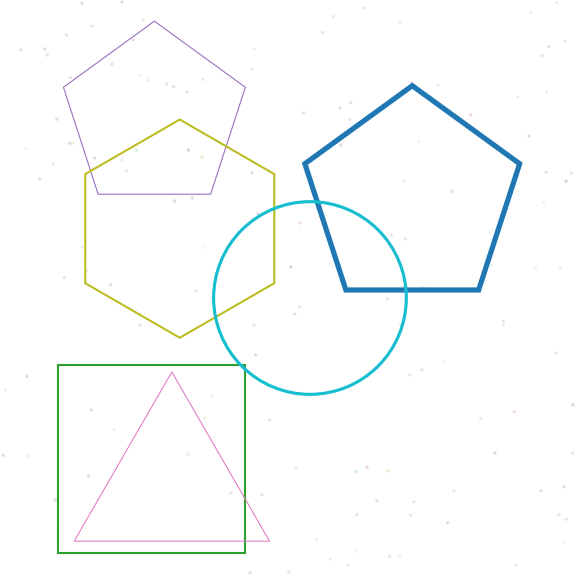[{"shape": "pentagon", "thickness": 2.5, "radius": 0.98, "center": [0.714, 0.655]}, {"shape": "square", "thickness": 1, "radius": 0.81, "center": [0.262, 0.204]}, {"shape": "pentagon", "thickness": 0.5, "radius": 0.83, "center": [0.267, 0.797]}, {"shape": "triangle", "thickness": 0.5, "radius": 0.98, "center": [0.298, 0.16]}, {"shape": "hexagon", "thickness": 1, "radius": 0.94, "center": [0.311, 0.603]}, {"shape": "circle", "thickness": 1.5, "radius": 0.83, "center": [0.537, 0.483]}]